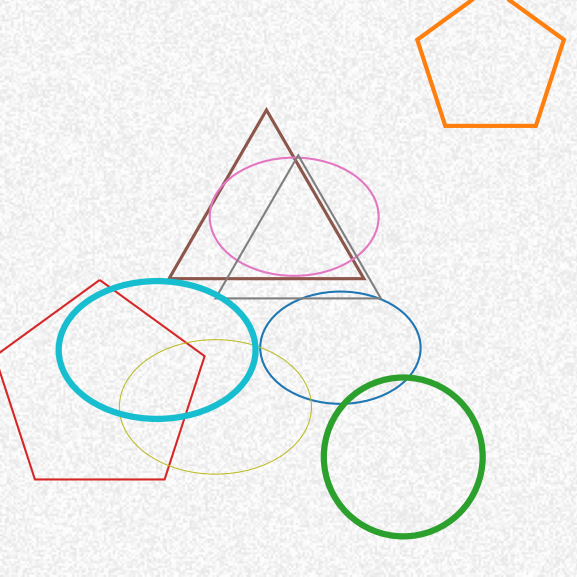[{"shape": "oval", "thickness": 1, "radius": 0.69, "center": [0.589, 0.397]}, {"shape": "pentagon", "thickness": 2, "radius": 0.67, "center": [0.849, 0.889]}, {"shape": "circle", "thickness": 3, "radius": 0.69, "center": [0.698, 0.208]}, {"shape": "pentagon", "thickness": 1, "radius": 0.95, "center": [0.173, 0.323]}, {"shape": "triangle", "thickness": 1.5, "radius": 0.97, "center": [0.461, 0.614]}, {"shape": "oval", "thickness": 1, "radius": 0.73, "center": [0.509, 0.624]}, {"shape": "triangle", "thickness": 1, "radius": 0.83, "center": [0.516, 0.565]}, {"shape": "oval", "thickness": 0.5, "radius": 0.83, "center": [0.373, 0.295]}, {"shape": "oval", "thickness": 3, "radius": 0.85, "center": [0.272, 0.393]}]